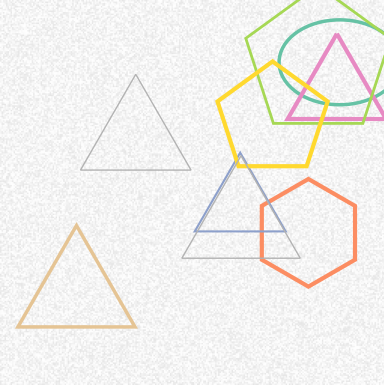[{"shape": "oval", "thickness": 2.5, "radius": 0.79, "center": [0.882, 0.838]}, {"shape": "hexagon", "thickness": 3, "radius": 0.7, "center": [0.801, 0.395]}, {"shape": "triangle", "thickness": 1.5, "radius": 0.68, "center": [0.624, 0.467]}, {"shape": "triangle", "thickness": 3, "radius": 0.74, "center": [0.875, 0.765]}, {"shape": "pentagon", "thickness": 2, "radius": 0.99, "center": [0.826, 0.839]}, {"shape": "pentagon", "thickness": 3, "radius": 0.75, "center": [0.708, 0.69]}, {"shape": "triangle", "thickness": 2.5, "radius": 0.88, "center": [0.199, 0.239]}, {"shape": "triangle", "thickness": 1, "radius": 0.83, "center": [0.353, 0.641]}, {"shape": "triangle", "thickness": 1, "radius": 0.89, "center": [0.626, 0.418]}]